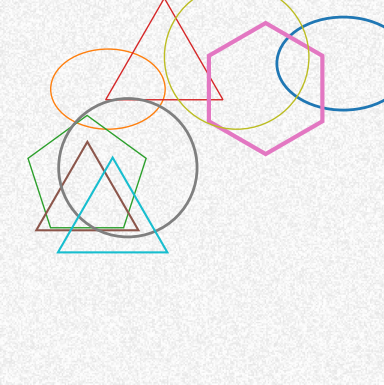[{"shape": "oval", "thickness": 2, "radius": 0.86, "center": [0.892, 0.835]}, {"shape": "oval", "thickness": 1, "radius": 0.74, "center": [0.28, 0.768]}, {"shape": "pentagon", "thickness": 1, "radius": 0.81, "center": [0.226, 0.539]}, {"shape": "triangle", "thickness": 1, "radius": 0.88, "center": [0.427, 0.829]}, {"shape": "triangle", "thickness": 1.5, "radius": 0.77, "center": [0.227, 0.478]}, {"shape": "hexagon", "thickness": 3, "radius": 0.85, "center": [0.69, 0.77]}, {"shape": "circle", "thickness": 2, "radius": 0.9, "center": [0.332, 0.564]}, {"shape": "circle", "thickness": 1, "radius": 0.94, "center": [0.615, 0.852]}, {"shape": "triangle", "thickness": 1.5, "radius": 0.82, "center": [0.293, 0.427]}]